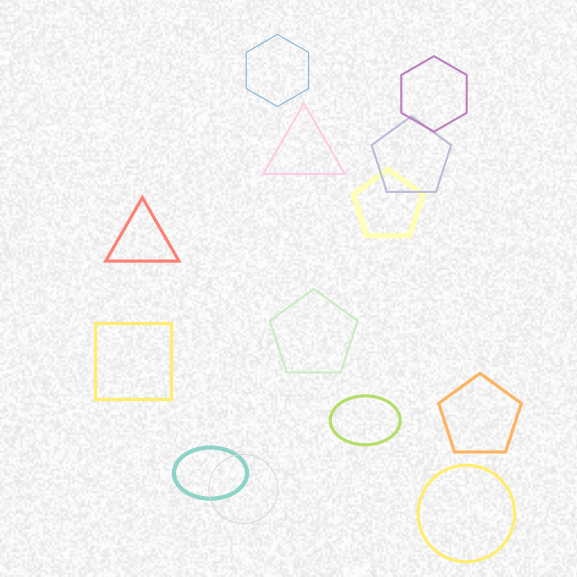[{"shape": "oval", "thickness": 2, "radius": 0.32, "center": [0.364, 0.18]}, {"shape": "pentagon", "thickness": 2.5, "radius": 0.32, "center": [0.672, 0.643]}, {"shape": "pentagon", "thickness": 1, "radius": 0.36, "center": [0.712, 0.725]}, {"shape": "triangle", "thickness": 1.5, "radius": 0.37, "center": [0.247, 0.584]}, {"shape": "hexagon", "thickness": 0.5, "radius": 0.31, "center": [0.48, 0.877]}, {"shape": "pentagon", "thickness": 1.5, "radius": 0.38, "center": [0.831, 0.277]}, {"shape": "oval", "thickness": 1.5, "radius": 0.3, "center": [0.632, 0.271]}, {"shape": "triangle", "thickness": 1, "radius": 0.41, "center": [0.526, 0.739]}, {"shape": "circle", "thickness": 0.5, "radius": 0.3, "center": [0.421, 0.152]}, {"shape": "hexagon", "thickness": 1, "radius": 0.33, "center": [0.751, 0.837]}, {"shape": "pentagon", "thickness": 1, "radius": 0.4, "center": [0.543, 0.419]}, {"shape": "circle", "thickness": 1.5, "radius": 0.42, "center": [0.808, 0.11]}, {"shape": "square", "thickness": 1.5, "radius": 0.33, "center": [0.23, 0.374]}]